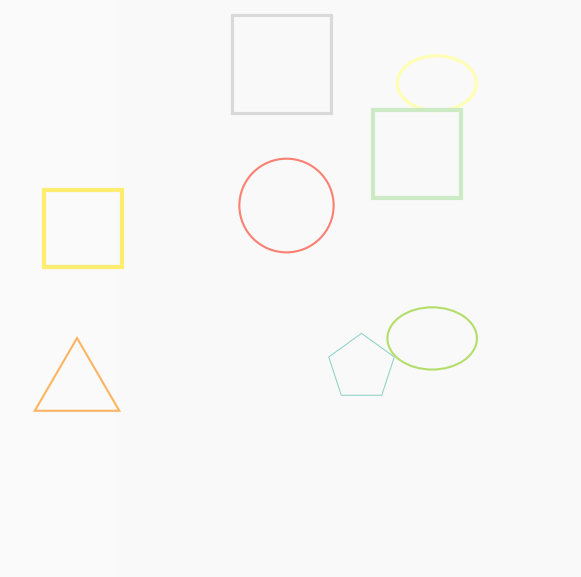[{"shape": "pentagon", "thickness": 0.5, "radius": 0.3, "center": [0.622, 0.363]}, {"shape": "oval", "thickness": 1.5, "radius": 0.34, "center": [0.751, 0.855]}, {"shape": "circle", "thickness": 1, "radius": 0.41, "center": [0.493, 0.643]}, {"shape": "triangle", "thickness": 1, "radius": 0.42, "center": [0.133, 0.33]}, {"shape": "oval", "thickness": 1, "radius": 0.38, "center": [0.744, 0.413]}, {"shape": "square", "thickness": 1.5, "radius": 0.42, "center": [0.484, 0.888]}, {"shape": "square", "thickness": 2, "radius": 0.38, "center": [0.717, 0.732]}, {"shape": "square", "thickness": 2, "radius": 0.34, "center": [0.144, 0.603]}]